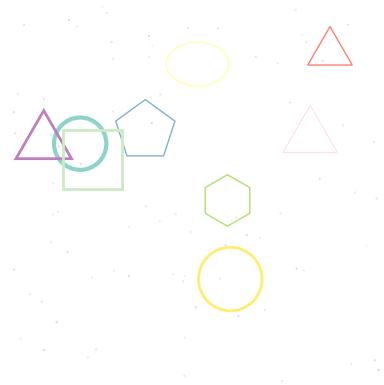[{"shape": "circle", "thickness": 3, "radius": 0.34, "center": [0.208, 0.627]}, {"shape": "oval", "thickness": 1, "radius": 0.41, "center": [0.513, 0.834]}, {"shape": "triangle", "thickness": 1, "radius": 0.33, "center": [0.857, 0.864]}, {"shape": "pentagon", "thickness": 1, "radius": 0.4, "center": [0.377, 0.66]}, {"shape": "hexagon", "thickness": 1, "radius": 0.33, "center": [0.591, 0.479]}, {"shape": "triangle", "thickness": 0.5, "radius": 0.41, "center": [0.805, 0.645]}, {"shape": "triangle", "thickness": 2, "radius": 0.42, "center": [0.114, 0.629]}, {"shape": "square", "thickness": 2, "radius": 0.38, "center": [0.24, 0.585]}, {"shape": "circle", "thickness": 2, "radius": 0.41, "center": [0.598, 0.275]}]